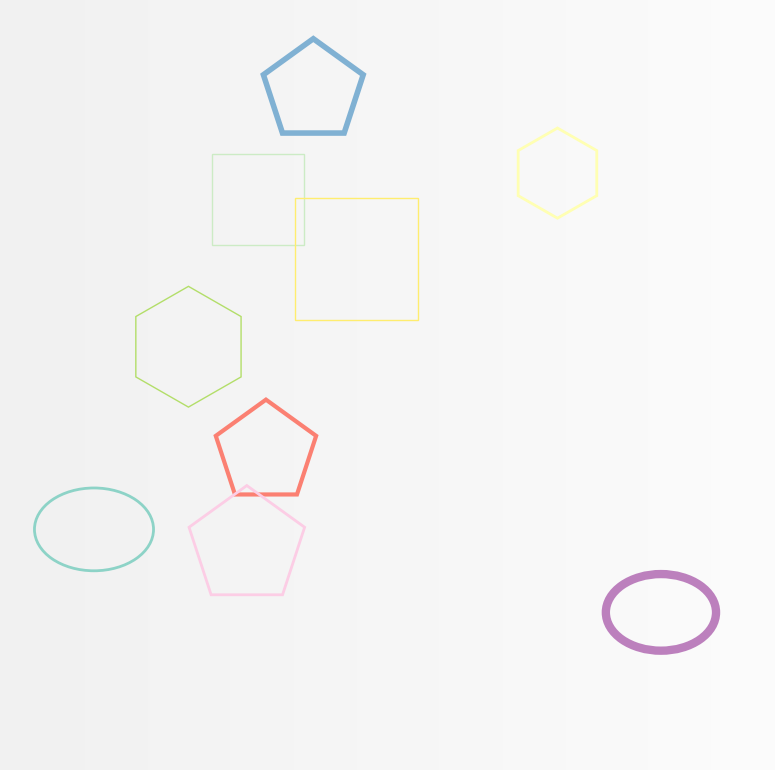[{"shape": "oval", "thickness": 1, "radius": 0.38, "center": [0.121, 0.312]}, {"shape": "hexagon", "thickness": 1, "radius": 0.29, "center": [0.719, 0.775]}, {"shape": "pentagon", "thickness": 1.5, "radius": 0.34, "center": [0.343, 0.413]}, {"shape": "pentagon", "thickness": 2, "radius": 0.34, "center": [0.404, 0.882]}, {"shape": "hexagon", "thickness": 0.5, "radius": 0.39, "center": [0.243, 0.55]}, {"shape": "pentagon", "thickness": 1, "radius": 0.39, "center": [0.318, 0.291]}, {"shape": "oval", "thickness": 3, "radius": 0.36, "center": [0.853, 0.205]}, {"shape": "square", "thickness": 0.5, "radius": 0.3, "center": [0.333, 0.741]}, {"shape": "square", "thickness": 0.5, "radius": 0.4, "center": [0.46, 0.664]}]